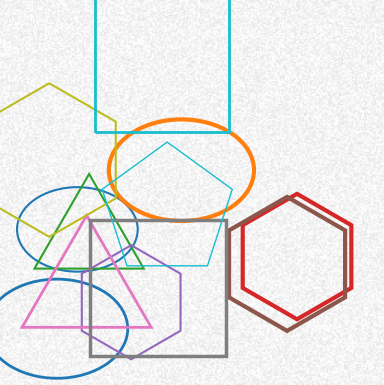[{"shape": "oval", "thickness": 1.5, "radius": 0.78, "center": [0.201, 0.404]}, {"shape": "oval", "thickness": 2, "radius": 0.92, "center": [0.148, 0.146]}, {"shape": "oval", "thickness": 3, "radius": 0.94, "center": [0.471, 0.558]}, {"shape": "triangle", "thickness": 1.5, "radius": 0.82, "center": [0.231, 0.384]}, {"shape": "hexagon", "thickness": 3, "radius": 0.81, "center": [0.772, 0.334]}, {"shape": "hexagon", "thickness": 1.5, "radius": 0.74, "center": [0.341, 0.215]}, {"shape": "hexagon", "thickness": 3, "radius": 0.87, "center": [0.746, 0.315]}, {"shape": "triangle", "thickness": 2, "radius": 0.97, "center": [0.225, 0.247]}, {"shape": "square", "thickness": 2.5, "radius": 0.88, "center": [0.411, 0.252]}, {"shape": "hexagon", "thickness": 1.5, "radius": 1.0, "center": [0.128, 0.584]}, {"shape": "pentagon", "thickness": 1, "radius": 0.89, "center": [0.434, 0.453]}, {"shape": "square", "thickness": 2, "radius": 0.87, "center": [0.42, 0.83]}]